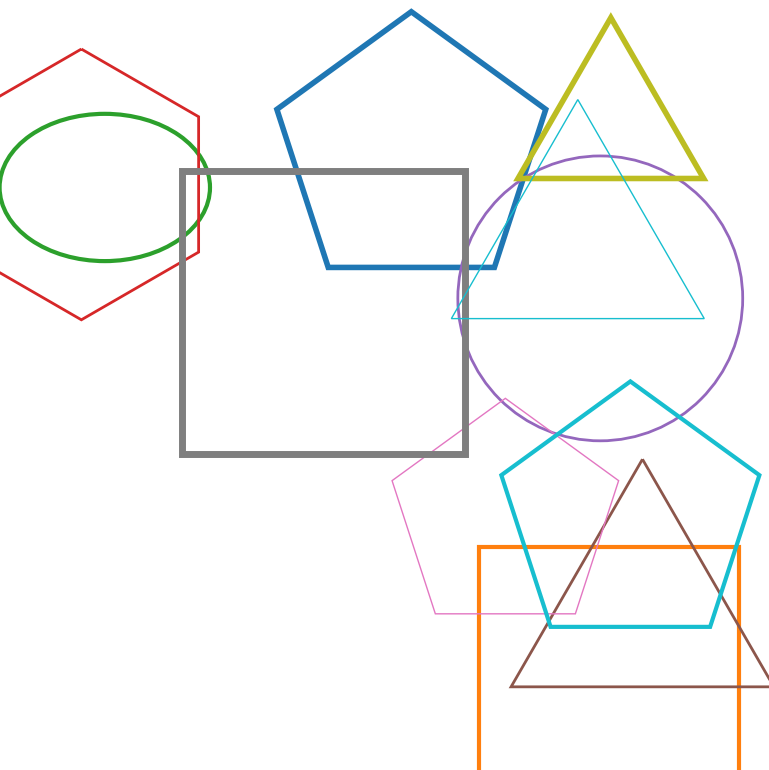[{"shape": "pentagon", "thickness": 2, "radius": 0.92, "center": [0.534, 0.801]}, {"shape": "square", "thickness": 1.5, "radius": 0.84, "center": [0.791, 0.122]}, {"shape": "oval", "thickness": 1.5, "radius": 0.68, "center": [0.136, 0.757]}, {"shape": "hexagon", "thickness": 1, "radius": 0.88, "center": [0.106, 0.76]}, {"shape": "circle", "thickness": 1, "radius": 0.92, "center": [0.78, 0.612]}, {"shape": "triangle", "thickness": 1, "radius": 0.99, "center": [0.834, 0.207]}, {"shape": "pentagon", "thickness": 0.5, "radius": 0.77, "center": [0.656, 0.328]}, {"shape": "square", "thickness": 2.5, "radius": 0.92, "center": [0.421, 0.594]}, {"shape": "triangle", "thickness": 2, "radius": 0.7, "center": [0.793, 0.838]}, {"shape": "triangle", "thickness": 0.5, "radius": 0.95, "center": [0.75, 0.681]}, {"shape": "pentagon", "thickness": 1.5, "radius": 0.88, "center": [0.819, 0.328]}]